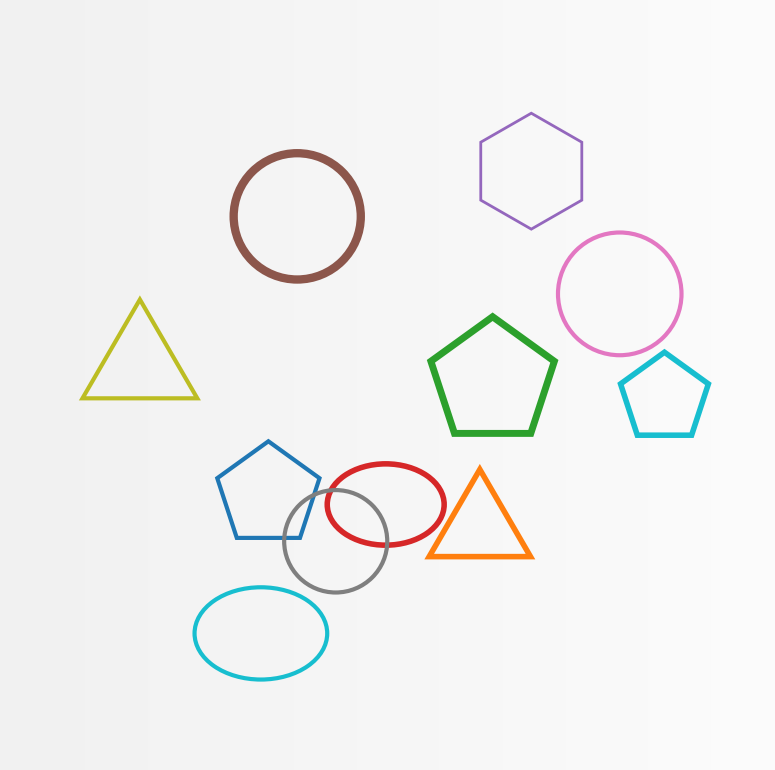[{"shape": "pentagon", "thickness": 1.5, "radius": 0.35, "center": [0.346, 0.358]}, {"shape": "triangle", "thickness": 2, "radius": 0.38, "center": [0.619, 0.315]}, {"shape": "pentagon", "thickness": 2.5, "radius": 0.42, "center": [0.636, 0.505]}, {"shape": "oval", "thickness": 2, "radius": 0.38, "center": [0.498, 0.345]}, {"shape": "hexagon", "thickness": 1, "radius": 0.38, "center": [0.686, 0.778]}, {"shape": "circle", "thickness": 3, "radius": 0.41, "center": [0.384, 0.719]}, {"shape": "circle", "thickness": 1.5, "radius": 0.4, "center": [0.8, 0.618]}, {"shape": "circle", "thickness": 1.5, "radius": 0.33, "center": [0.433, 0.297]}, {"shape": "triangle", "thickness": 1.5, "radius": 0.43, "center": [0.181, 0.525]}, {"shape": "pentagon", "thickness": 2, "radius": 0.3, "center": [0.857, 0.483]}, {"shape": "oval", "thickness": 1.5, "radius": 0.43, "center": [0.337, 0.177]}]